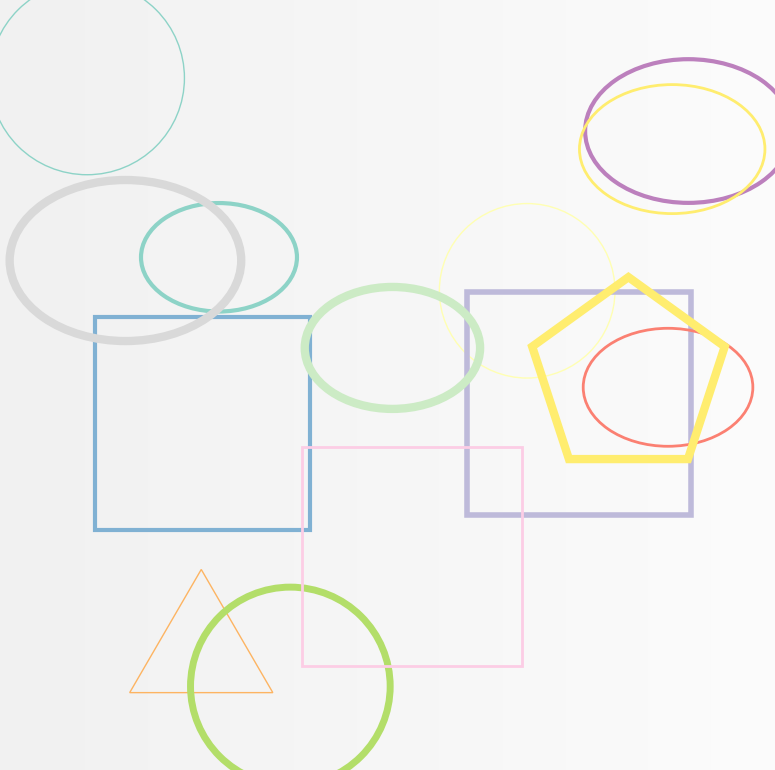[{"shape": "circle", "thickness": 0.5, "radius": 0.63, "center": [0.112, 0.899]}, {"shape": "oval", "thickness": 1.5, "radius": 0.5, "center": [0.283, 0.666]}, {"shape": "circle", "thickness": 0.5, "radius": 0.57, "center": [0.68, 0.622]}, {"shape": "square", "thickness": 2, "radius": 0.72, "center": [0.747, 0.476]}, {"shape": "oval", "thickness": 1, "radius": 0.55, "center": [0.862, 0.497]}, {"shape": "square", "thickness": 1.5, "radius": 0.69, "center": [0.261, 0.45]}, {"shape": "triangle", "thickness": 0.5, "radius": 0.53, "center": [0.26, 0.154]}, {"shape": "circle", "thickness": 2.5, "radius": 0.64, "center": [0.375, 0.109]}, {"shape": "square", "thickness": 1, "radius": 0.71, "center": [0.531, 0.277]}, {"shape": "oval", "thickness": 3, "radius": 0.75, "center": [0.162, 0.662]}, {"shape": "oval", "thickness": 1.5, "radius": 0.67, "center": [0.888, 0.83]}, {"shape": "oval", "thickness": 3, "radius": 0.57, "center": [0.506, 0.548]}, {"shape": "pentagon", "thickness": 3, "radius": 0.65, "center": [0.811, 0.509]}, {"shape": "oval", "thickness": 1, "radius": 0.6, "center": [0.867, 0.806]}]